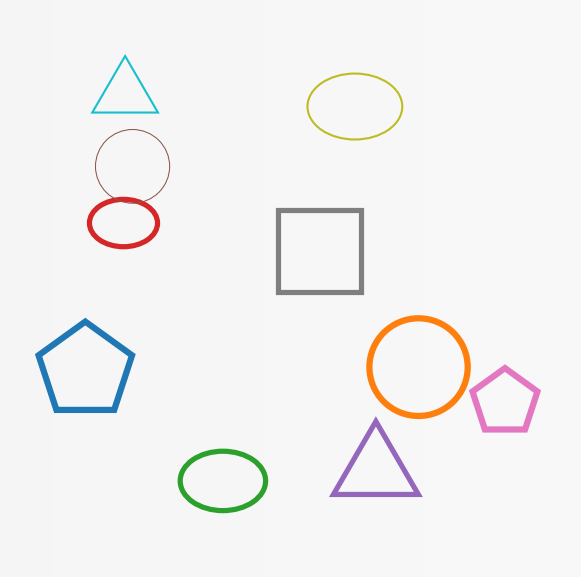[{"shape": "pentagon", "thickness": 3, "radius": 0.42, "center": [0.147, 0.358]}, {"shape": "circle", "thickness": 3, "radius": 0.42, "center": [0.72, 0.363]}, {"shape": "oval", "thickness": 2.5, "radius": 0.37, "center": [0.383, 0.166]}, {"shape": "oval", "thickness": 2.5, "radius": 0.29, "center": [0.212, 0.613]}, {"shape": "triangle", "thickness": 2.5, "radius": 0.42, "center": [0.647, 0.185]}, {"shape": "circle", "thickness": 0.5, "radius": 0.32, "center": [0.228, 0.711]}, {"shape": "pentagon", "thickness": 3, "radius": 0.29, "center": [0.869, 0.303]}, {"shape": "square", "thickness": 2.5, "radius": 0.36, "center": [0.55, 0.565]}, {"shape": "oval", "thickness": 1, "radius": 0.41, "center": [0.611, 0.815]}, {"shape": "triangle", "thickness": 1, "radius": 0.33, "center": [0.215, 0.837]}]